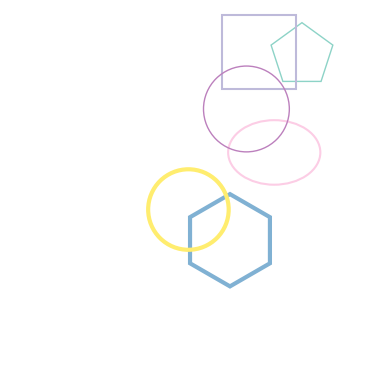[{"shape": "pentagon", "thickness": 1, "radius": 0.42, "center": [0.784, 0.857]}, {"shape": "square", "thickness": 1.5, "radius": 0.48, "center": [0.673, 0.865]}, {"shape": "hexagon", "thickness": 3, "radius": 0.6, "center": [0.597, 0.376]}, {"shape": "oval", "thickness": 1.5, "radius": 0.6, "center": [0.712, 0.604]}, {"shape": "circle", "thickness": 1, "radius": 0.56, "center": [0.64, 0.717]}, {"shape": "circle", "thickness": 3, "radius": 0.52, "center": [0.489, 0.456]}]